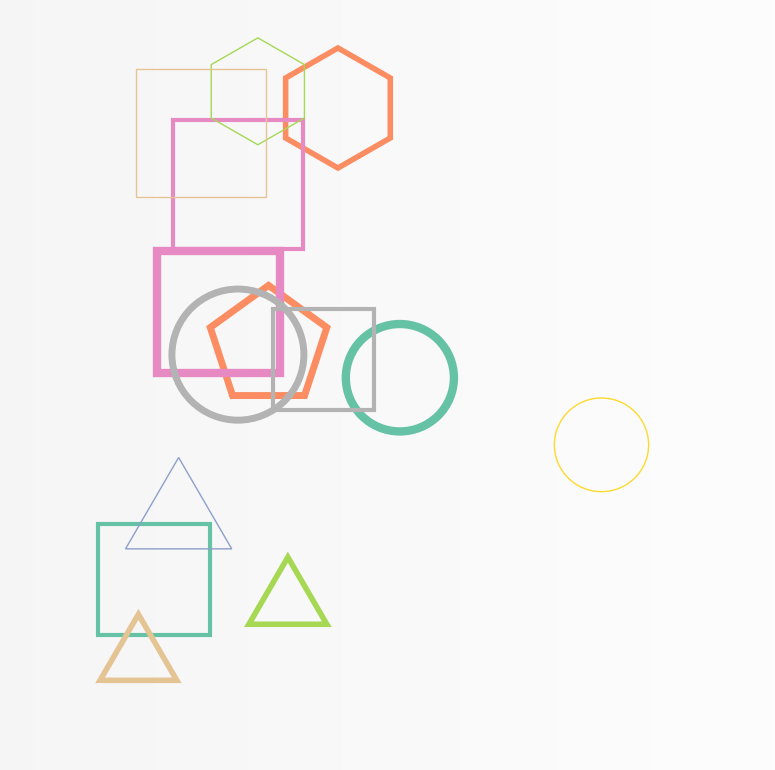[{"shape": "circle", "thickness": 3, "radius": 0.35, "center": [0.516, 0.509]}, {"shape": "square", "thickness": 1.5, "radius": 0.36, "center": [0.199, 0.247]}, {"shape": "hexagon", "thickness": 2, "radius": 0.39, "center": [0.436, 0.86]}, {"shape": "pentagon", "thickness": 2.5, "radius": 0.4, "center": [0.347, 0.55]}, {"shape": "triangle", "thickness": 0.5, "radius": 0.4, "center": [0.23, 0.327]}, {"shape": "square", "thickness": 1.5, "radius": 0.42, "center": [0.307, 0.761]}, {"shape": "square", "thickness": 3, "radius": 0.4, "center": [0.282, 0.595]}, {"shape": "triangle", "thickness": 2, "radius": 0.29, "center": [0.371, 0.218]}, {"shape": "hexagon", "thickness": 0.5, "radius": 0.35, "center": [0.333, 0.881]}, {"shape": "circle", "thickness": 0.5, "radius": 0.3, "center": [0.776, 0.422]}, {"shape": "triangle", "thickness": 2, "radius": 0.29, "center": [0.179, 0.145]}, {"shape": "square", "thickness": 0.5, "radius": 0.42, "center": [0.259, 0.827]}, {"shape": "circle", "thickness": 2.5, "radius": 0.43, "center": [0.307, 0.539]}, {"shape": "square", "thickness": 1.5, "radius": 0.33, "center": [0.417, 0.533]}]